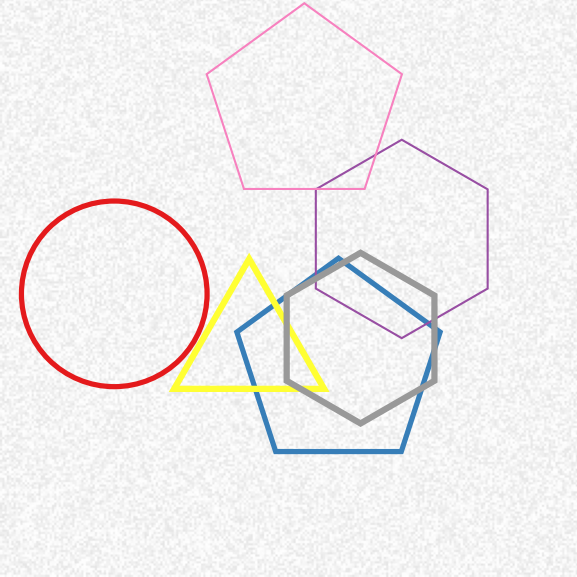[{"shape": "circle", "thickness": 2.5, "radius": 0.8, "center": [0.198, 0.49]}, {"shape": "pentagon", "thickness": 2.5, "radius": 0.93, "center": [0.586, 0.367]}, {"shape": "hexagon", "thickness": 1, "radius": 0.86, "center": [0.696, 0.585]}, {"shape": "triangle", "thickness": 3, "radius": 0.75, "center": [0.431, 0.401]}, {"shape": "pentagon", "thickness": 1, "radius": 0.89, "center": [0.527, 0.816]}, {"shape": "hexagon", "thickness": 3, "radius": 0.74, "center": [0.624, 0.414]}]